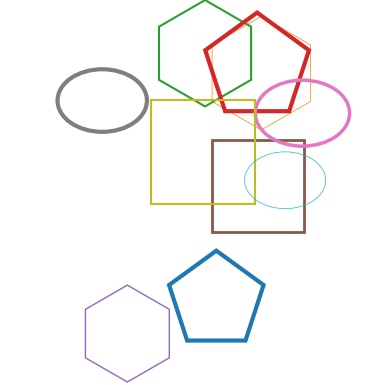[{"shape": "pentagon", "thickness": 3, "radius": 0.65, "center": [0.562, 0.22]}, {"shape": "hexagon", "thickness": 0.5, "radius": 0.74, "center": [0.679, 0.81]}, {"shape": "hexagon", "thickness": 1.5, "radius": 0.69, "center": [0.533, 0.862]}, {"shape": "pentagon", "thickness": 3, "radius": 0.71, "center": [0.668, 0.826]}, {"shape": "hexagon", "thickness": 1, "radius": 0.63, "center": [0.331, 0.134]}, {"shape": "square", "thickness": 2, "radius": 0.6, "center": [0.67, 0.518]}, {"shape": "oval", "thickness": 2.5, "radius": 0.61, "center": [0.786, 0.706]}, {"shape": "oval", "thickness": 3, "radius": 0.58, "center": [0.266, 0.739]}, {"shape": "square", "thickness": 1.5, "radius": 0.68, "center": [0.527, 0.605]}, {"shape": "oval", "thickness": 0.5, "radius": 0.53, "center": [0.741, 0.532]}]